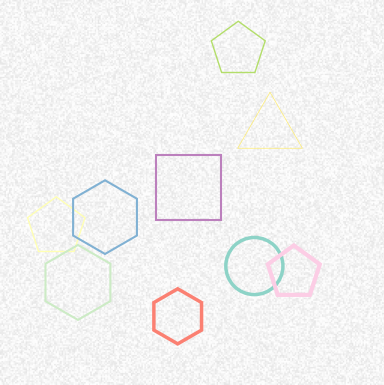[{"shape": "circle", "thickness": 2.5, "radius": 0.37, "center": [0.661, 0.309]}, {"shape": "pentagon", "thickness": 1, "radius": 0.39, "center": [0.146, 0.41]}, {"shape": "hexagon", "thickness": 2.5, "radius": 0.36, "center": [0.462, 0.178]}, {"shape": "hexagon", "thickness": 1.5, "radius": 0.48, "center": [0.273, 0.436]}, {"shape": "pentagon", "thickness": 1, "radius": 0.37, "center": [0.619, 0.871]}, {"shape": "pentagon", "thickness": 3, "radius": 0.36, "center": [0.763, 0.292]}, {"shape": "square", "thickness": 1.5, "radius": 0.42, "center": [0.49, 0.513]}, {"shape": "hexagon", "thickness": 1.5, "radius": 0.49, "center": [0.202, 0.266]}, {"shape": "triangle", "thickness": 0.5, "radius": 0.49, "center": [0.701, 0.663]}]